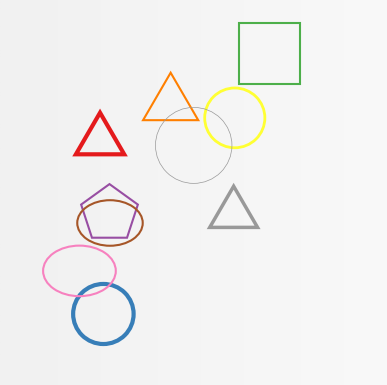[{"shape": "triangle", "thickness": 3, "radius": 0.36, "center": [0.258, 0.635]}, {"shape": "circle", "thickness": 3, "radius": 0.39, "center": [0.267, 0.184]}, {"shape": "square", "thickness": 1.5, "radius": 0.39, "center": [0.695, 0.86]}, {"shape": "pentagon", "thickness": 1.5, "radius": 0.38, "center": [0.283, 0.445]}, {"shape": "triangle", "thickness": 1.5, "radius": 0.41, "center": [0.44, 0.729]}, {"shape": "circle", "thickness": 2, "radius": 0.39, "center": [0.606, 0.694]}, {"shape": "oval", "thickness": 1.5, "radius": 0.42, "center": [0.284, 0.421]}, {"shape": "oval", "thickness": 1.5, "radius": 0.47, "center": [0.205, 0.296]}, {"shape": "circle", "thickness": 0.5, "radius": 0.49, "center": [0.5, 0.622]}, {"shape": "triangle", "thickness": 2.5, "radius": 0.36, "center": [0.603, 0.445]}]